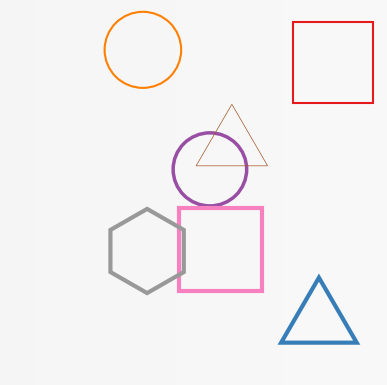[{"shape": "square", "thickness": 1.5, "radius": 0.52, "center": [0.86, 0.837]}, {"shape": "triangle", "thickness": 3, "radius": 0.56, "center": [0.823, 0.166]}, {"shape": "circle", "thickness": 2.5, "radius": 0.47, "center": [0.542, 0.56]}, {"shape": "circle", "thickness": 1.5, "radius": 0.49, "center": [0.369, 0.871]}, {"shape": "triangle", "thickness": 0.5, "radius": 0.53, "center": [0.598, 0.623]}, {"shape": "square", "thickness": 3, "radius": 0.54, "center": [0.569, 0.351]}, {"shape": "hexagon", "thickness": 3, "radius": 0.55, "center": [0.38, 0.348]}]